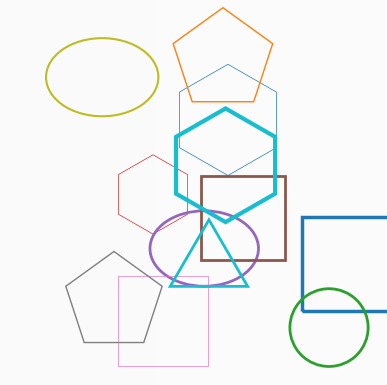[{"shape": "hexagon", "thickness": 0.5, "radius": 0.72, "center": [0.588, 0.689]}, {"shape": "square", "thickness": 2.5, "radius": 0.61, "center": [0.9, 0.314]}, {"shape": "pentagon", "thickness": 1, "radius": 0.68, "center": [0.575, 0.845]}, {"shape": "circle", "thickness": 2, "radius": 0.5, "center": [0.849, 0.149]}, {"shape": "hexagon", "thickness": 0.5, "radius": 0.51, "center": [0.395, 0.495]}, {"shape": "oval", "thickness": 2, "radius": 0.7, "center": [0.527, 0.354]}, {"shape": "square", "thickness": 2, "radius": 0.54, "center": [0.627, 0.434]}, {"shape": "square", "thickness": 0.5, "radius": 0.58, "center": [0.422, 0.166]}, {"shape": "pentagon", "thickness": 1, "radius": 0.65, "center": [0.294, 0.216]}, {"shape": "oval", "thickness": 1.5, "radius": 0.72, "center": [0.264, 0.799]}, {"shape": "hexagon", "thickness": 3, "radius": 0.74, "center": [0.582, 0.571]}, {"shape": "triangle", "thickness": 2, "radius": 0.58, "center": [0.539, 0.314]}]